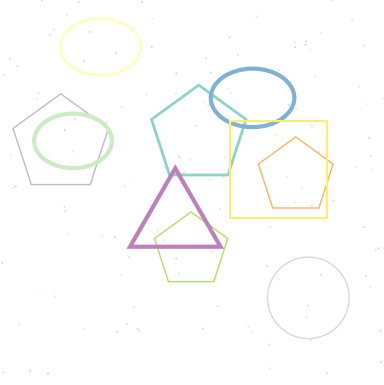[{"shape": "pentagon", "thickness": 2, "radius": 0.65, "center": [0.516, 0.65]}, {"shape": "oval", "thickness": 1.5, "radius": 0.53, "center": [0.261, 0.878]}, {"shape": "pentagon", "thickness": 1, "radius": 0.65, "center": [0.158, 0.626]}, {"shape": "oval", "thickness": 3, "radius": 0.54, "center": [0.656, 0.746]}, {"shape": "pentagon", "thickness": 1, "radius": 0.51, "center": [0.768, 0.542]}, {"shape": "pentagon", "thickness": 1, "radius": 0.5, "center": [0.496, 0.349]}, {"shape": "circle", "thickness": 1, "radius": 0.53, "center": [0.801, 0.226]}, {"shape": "triangle", "thickness": 3, "radius": 0.68, "center": [0.455, 0.427]}, {"shape": "oval", "thickness": 3, "radius": 0.51, "center": [0.19, 0.634]}, {"shape": "square", "thickness": 1.5, "radius": 0.63, "center": [0.722, 0.559]}]